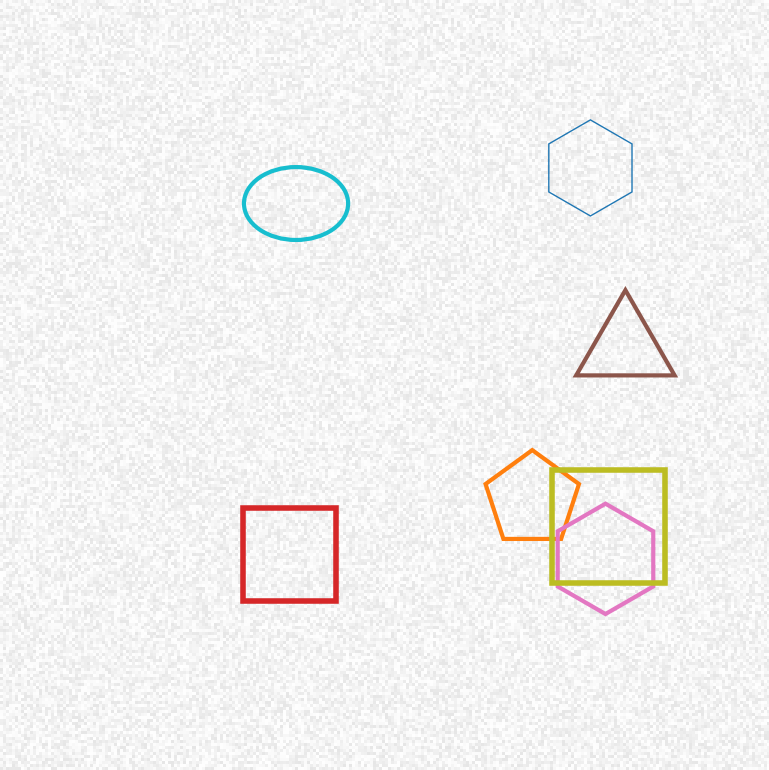[{"shape": "hexagon", "thickness": 0.5, "radius": 0.31, "center": [0.767, 0.782]}, {"shape": "pentagon", "thickness": 1.5, "radius": 0.32, "center": [0.691, 0.352]}, {"shape": "square", "thickness": 2, "radius": 0.3, "center": [0.376, 0.28]}, {"shape": "triangle", "thickness": 1.5, "radius": 0.37, "center": [0.812, 0.549]}, {"shape": "hexagon", "thickness": 1.5, "radius": 0.36, "center": [0.786, 0.274]}, {"shape": "square", "thickness": 2, "radius": 0.37, "center": [0.79, 0.316]}, {"shape": "oval", "thickness": 1.5, "radius": 0.34, "center": [0.384, 0.736]}]